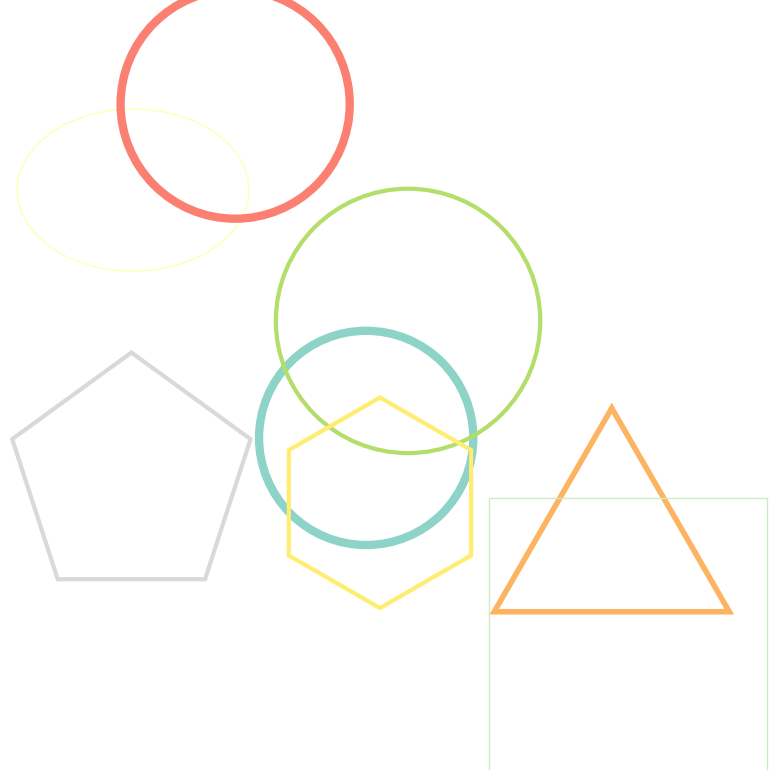[{"shape": "circle", "thickness": 3, "radius": 0.7, "center": [0.476, 0.431]}, {"shape": "oval", "thickness": 0.5, "radius": 0.75, "center": [0.173, 0.753]}, {"shape": "circle", "thickness": 3, "radius": 0.74, "center": [0.305, 0.865]}, {"shape": "triangle", "thickness": 2, "radius": 0.88, "center": [0.794, 0.294]}, {"shape": "circle", "thickness": 1.5, "radius": 0.86, "center": [0.53, 0.583]}, {"shape": "pentagon", "thickness": 1.5, "radius": 0.81, "center": [0.171, 0.379]}, {"shape": "square", "thickness": 0.5, "radius": 0.9, "center": [0.816, 0.173]}, {"shape": "hexagon", "thickness": 1.5, "radius": 0.68, "center": [0.493, 0.347]}]